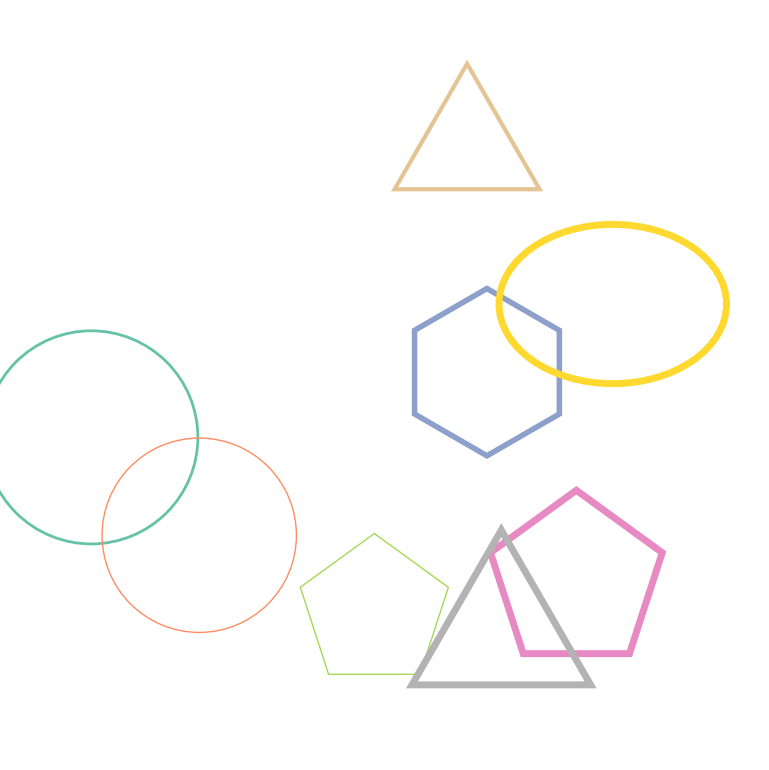[{"shape": "circle", "thickness": 1, "radius": 0.69, "center": [0.119, 0.432]}, {"shape": "circle", "thickness": 0.5, "radius": 0.63, "center": [0.259, 0.305]}, {"shape": "hexagon", "thickness": 2, "radius": 0.54, "center": [0.632, 0.517]}, {"shape": "pentagon", "thickness": 2.5, "radius": 0.59, "center": [0.749, 0.246]}, {"shape": "pentagon", "thickness": 0.5, "radius": 0.51, "center": [0.486, 0.206]}, {"shape": "oval", "thickness": 2.5, "radius": 0.74, "center": [0.796, 0.605]}, {"shape": "triangle", "thickness": 1.5, "radius": 0.54, "center": [0.607, 0.809]}, {"shape": "triangle", "thickness": 2.5, "radius": 0.67, "center": [0.651, 0.178]}]